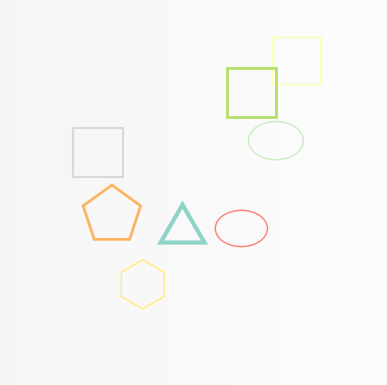[{"shape": "triangle", "thickness": 3, "radius": 0.33, "center": [0.471, 0.403]}, {"shape": "square", "thickness": 1, "radius": 0.31, "center": [0.763, 0.843]}, {"shape": "oval", "thickness": 1, "radius": 0.34, "center": [0.623, 0.407]}, {"shape": "pentagon", "thickness": 2, "radius": 0.39, "center": [0.289, 0.441]}, {"shape": "square", "thickness": 2, "radius": 0.32, "center": [0.649, 0.76]}, {"shape": "square", "thickness": 1.5, "radius": 0.32, "center": [0.253, 0.605]}, {"shape": "oval", "thickness": 1, "radius": 0.35, "center": [0.712, 0.635]}, {"shape": "hexagon", "thickness": 1, "radius": 0.32, "center": [0.368, 0.261]}]